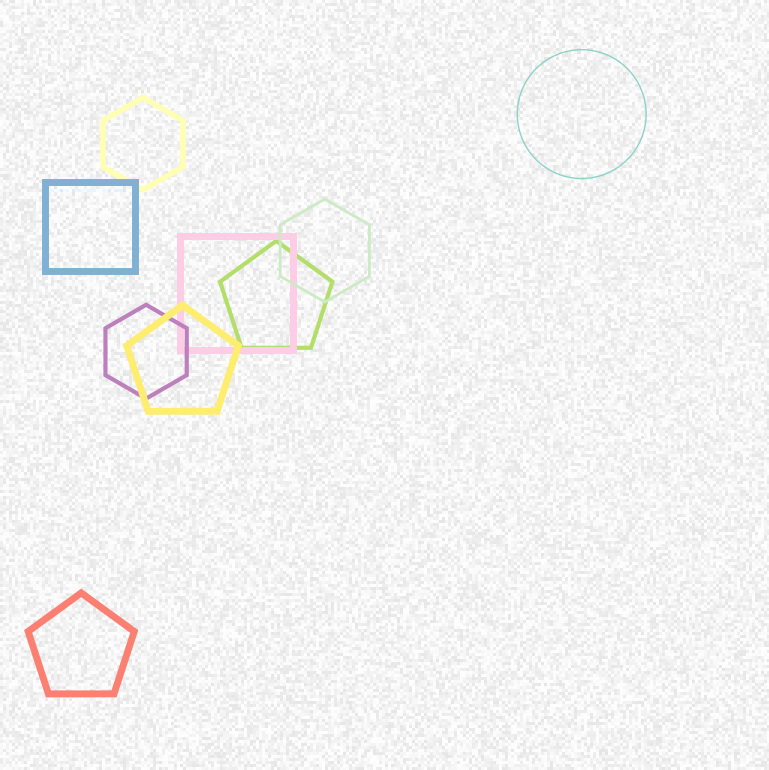[{"shape": "circle", "thickness": 0.5, "radius": 0.42, "center": [0.755, 0.852]}, {"shape": "hexagon", "thickness": 2, "radius": 0.3, "center": [0.186, 0.813]}, {"shape": "pentagon", "thickness": 2.5, "radius": 0.36, "center": [0.105, 0.158]}, {"shape": "square", "thickness": 2.5, "radius": 0.29, "center": [0.117, 0.706]}, {"shape": "pentagon", "thickness": 1.5, "radius": 0.38, "center": [0.359, 0.61]}, {"shape": "square", "thickness": 2.5, "radius": 0.37, "center": [0.307, 0.619]}, {"shape": "hexagon", "thickness": 1.5, "radius": 0.3, "center": [0.19, 0.543]}, {"shape": "hexagon", "thickness": 1, "radius": 0.33, "center": [0.422, 0.675]}, {"shape": "pentagon", "thickness": 2.5, "radius": 0.38, "center": [0.237, 0.527]}]